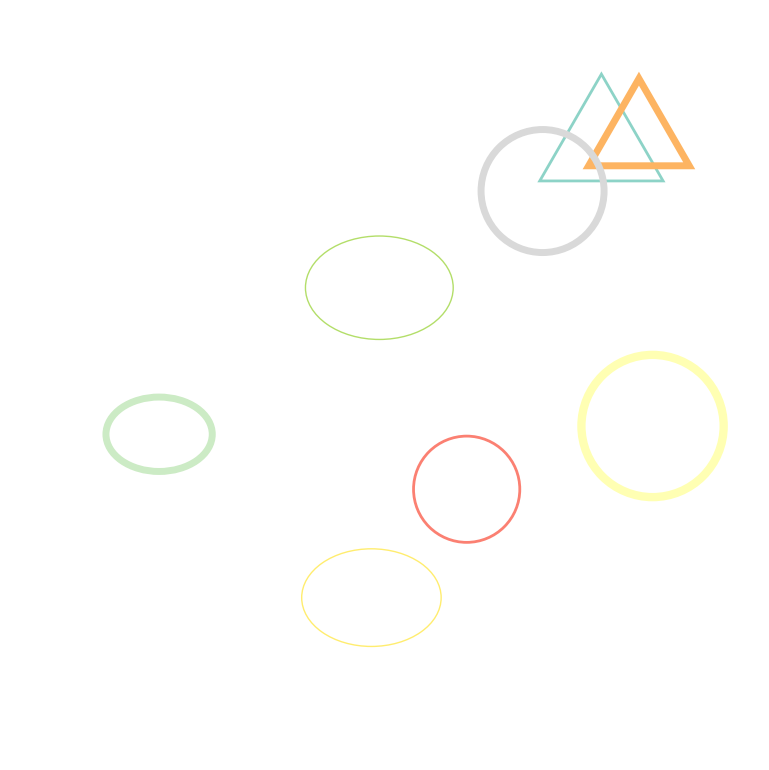[{"shape": "triangle", "thickness": 1, "radius": 0.46, "center": [0.781, 0.811]}, {"shape": "circle", "thickness": 3, "radius": 0.46, "center": [0.847, 0.447]}, {"shape": "circle", "thickness": 1, "radius": 0.34, "center": [0.606, 0.365]}, {"shape": "triangle", "thickness": 2.5, "radius": 0.38, "center": [0.83, 0.822]}, {"shape": "oval", "thickness": 0.5, "radius": 0.48, "center": [0.493, 0.626]}, {"shape": "circle", "thickness": 2.5, "radius": 0.4, "center": [0.705, 0.752]}, {"shape": "oval", "thickness": 2.5, "radius": 0.35, "center": [0.207, 0.436]}, {"shape": "oval", "thickness": 0.5, "radius": 0.45, "center": [0.482, 0.224]}]